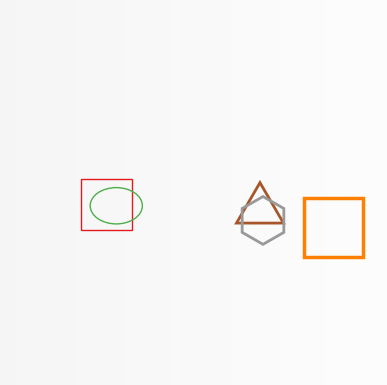[{"shape": "square", "thickness": 1, "radius": 0.33, "center": [0.275, 0.468]}, {"shape": "oval", "thickness": 1, "radius": 0.34, "center": [0.3, 0.466]}, {"shape": "square", "thickness": 2.5, "radius": 0.38, "center": [0.861, 0.409]}, {"shape": "triangle", "thickness": 2, "radius": 0.35, "center": [0.671, 0.456]}, {"shape": "hexagon", "thickness": 2, "radius": 0.31, "center": [0.679, 0.427]}]